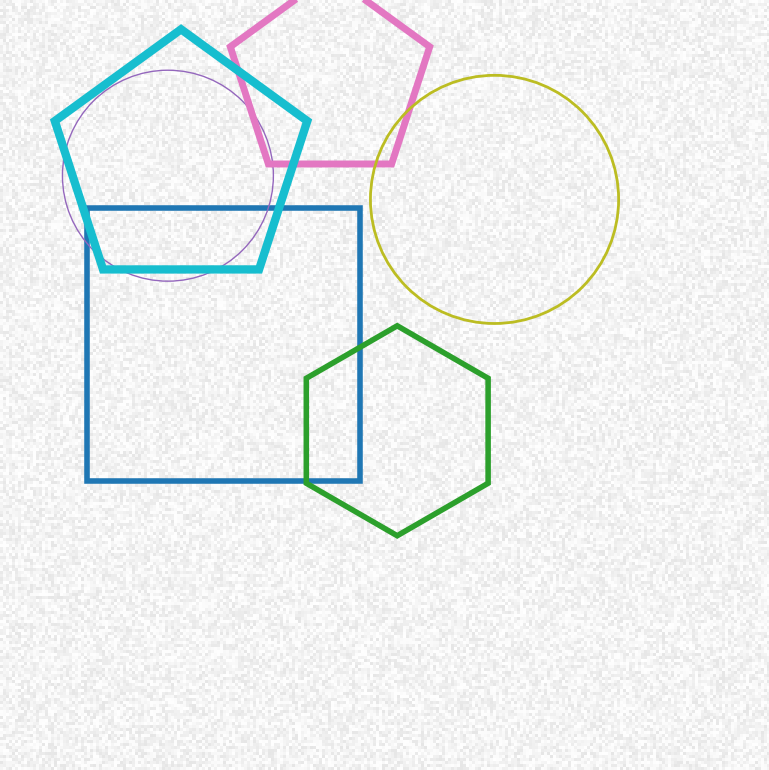[{"shape": "square", "thickness": 2, "radius": 0.89, "center": [0.29, 0.552]}, {"shape": "hexagon", "thickness": 2, "radius": 0.68, "center": [0.516, 0.441]}, {"shape": "circle", "thickness": 0.5, "radius": 0.68, "center": [0.218, 0.772]}, {"shape": "pentagon", "thickness": 2.5, "radius": 0.68, "center": [0.429, 0.897]}, {"shape": "circle", "thickness": 1, "radius": 0.81, "center": [0.642, 0.741]}, {"shape": "pentagon", "thickness": 3, "radius": 0.86, "center": [0.235, 0.79]}]